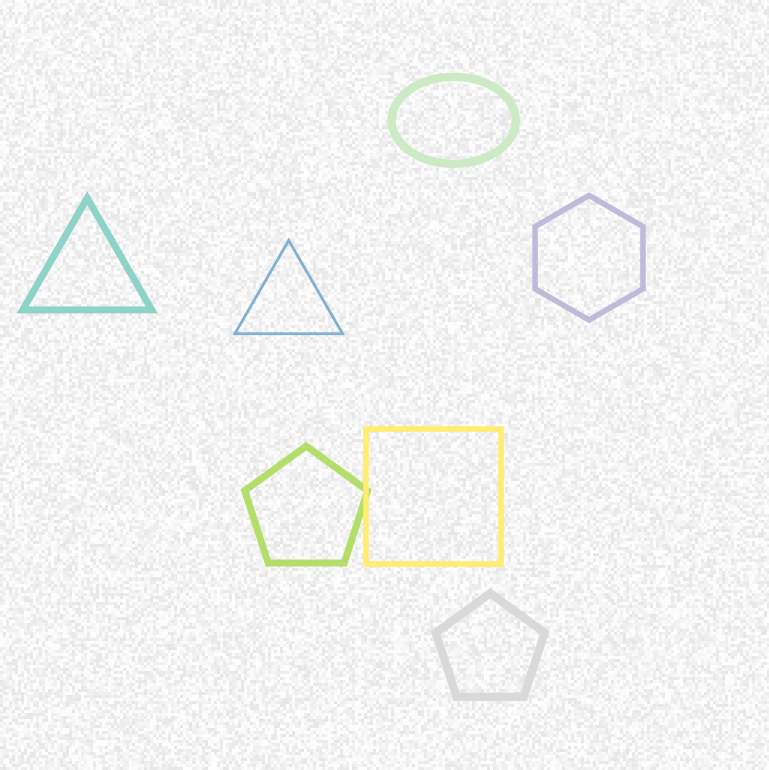[{"shape": "triangle", "thickness": 2.5, "radius": 0.48, "center": [0.113, 0.646]}, {"shape": "hexagon", "thickness": 2, "radius": 0.4, "center": [0.765, 0.665]}, {"shape": "triangle", "thickness": 1, "radius": 0.4, "center": [0.375, 0.607]}, {"shape": "pentagon", "thickness": 2.5, "radius": 0.42, "center": [0.398, 0.337]}, {"shape": "pentagon", "thickness": 3, "radius": 0.37, "center": [0.637, 0.155]}, {"shape": "oval", "thickness": 3, "radius": 0.4, "center": [0.589, 0.844]}, {"shape": "square", "thickness": 2, "radius": 0.44, "center": [0.563, 0.355]}]